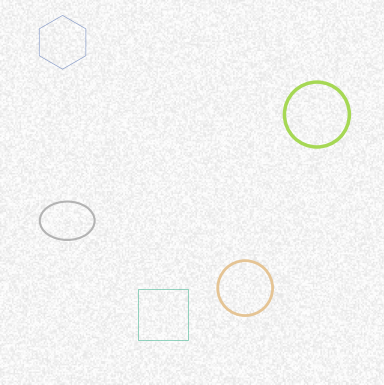[{"shape": "square", "thickness": 0.5, "radius": 0.33, "center": [0.424, 0.183]}, {"shape": "hexagon", "thickness": 0.5, "radius": 0.35, "center": [0.163, 0.89]}, {"shape": "circle", "thickness": 2.5, "radius": 0.42, "center": [0.823, 0.703]}, {"shape": "circle", "thickness": 2, "radius": 0.36, "center": [0.637, 0.252]}, {"shape": "oval", "thickness": 1.5, "radius": 0.36, "center": [0.175, 0.427]}]